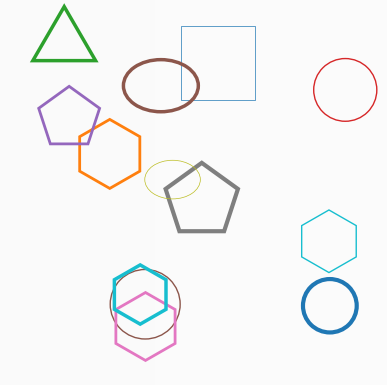[{"shape": "circle", "thickness": 3, "radius": 0.35, "center": [0.851, 0.206]}, {"shape": "square", "thickness": 0.5, "radius": 0.48, "center": [0.562, 0.836]}, {"shape": "hexagon", "thickness": 2, "radius": 0.45, "center": [0.283, 0.6]}, {"shape": "triangle", "thickness": 2.5, "radius": 0.47, "center": [0.166, 0.889]}, {"shape": "circle", "thickness": 1, "radius": 0.41, "center": [0.891, 0.766]}, {"shape": "pentagon", "thickness": 2, "radius": 0.41, "center": [0.178, 0.693]}, {"shape": "circle", "thickness": 1, "radius": 0.45, "center": [0.375, 0.21]}, {"shape": "oval", "thickness": 2.5, "radius": 0.48, "center": [0.415, 0.777]}, {"shape": "hexagon", "thickness": 2, "radius": 0.44, "center": [0.375, 0.152]}, {"shape": "pentagon", "thickness": 3, "radius": 0.49, "center": [0.521, 0.479]}, {"shape": "oval", "thickness": 0.5, "radius": 0.36, "center": [0.445, 0.534]}, {"shape": "hexagon", "thickness": 1, "radius": 0.41, "center": [0.849, 0.373]}, {"shape": "hexagon", "thickness": 2.5, "radius": 0.38, "center": [0.362, 0.235]}]